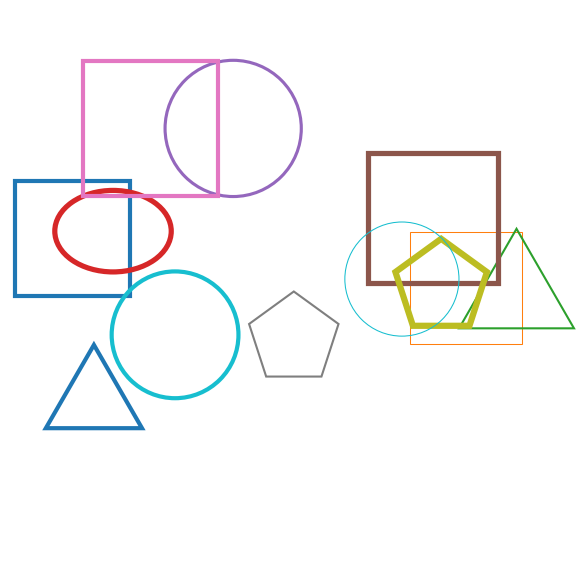[{"shape": "square", "thickness": 2, "radius": 0.5, "center": [0.125, 0.585]}, {"shape": "triangle", "thickness": 2, "radius": 0.48, "center": [0.163, 0.306]}, {"shape": "square", "thickness": 0.5, "radius": 0.48, "center": [0.807, 0.5]}, {"shape": "triangle", "thickness": 1, "radius": 0.57, "center": [0.894, 0.488]}, {"shape": "oval", "thickness": 2.5, "radius": 0.5, "center": [0.196, 0.599]}, {"shape": "circle", "thickness": 1.5, "radius": 0.59, "center": [0.404, 0.777]}, {"shape": "square", "thickness": 2.5, "radius": 0.56, "center": [0.749, 0.622]}, {"shape": "square", "thickness": 2, "radius": 0.58, "center": [0.261, 0.777]}, {"shape": "pentagon", "thickness": 1, "radius": 0.41, "center": [0.509, 0.413]}, {"shape": "pentagon", "thickness": 3, "radius": 0.42, "center": [0.764, 0.502]}, {"shape": "circle", "thickness": 2, "radius": 0.55, "center": [0.303, 0.419]}, {"shape": "circle", "thickness": 0.5, "radius": 0.49, "center": [0.696, 0.516]}]